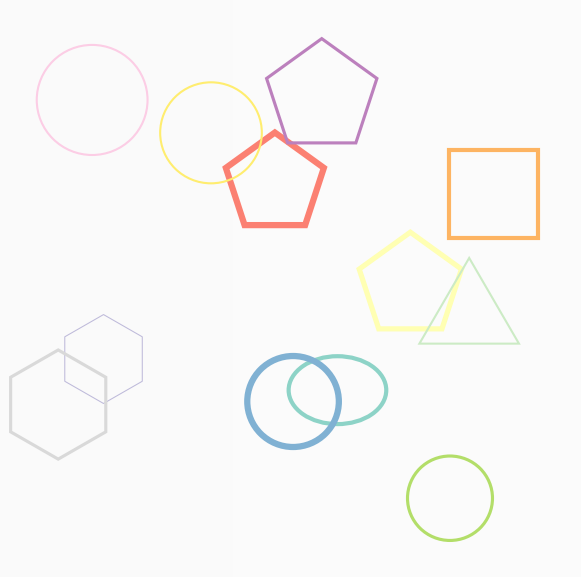[{"shape": "oval", "thickness": 2, "radius": 0.42, "center": [0.581, 0.324]}, {"shape": "pentagon", "thickness": 2.5, "radius": 0.46, "center": [0.706, 0.505]}, {"shape": "hexagon", "thickness": 0.5, "radius": 0.38, "center": [0.178, 0.377]}, {"shape": "pentagon", "thickness": 3, "radius": 0.44, "center": [0.473, 0.681]}, {"shape": "circle", "thickness": 3, "radius": 0.39, "center": [0.504, 0.304]}, {"shape": "square", "thickness": 2, "radius": 0.38, "center": [0.849, 0.664]}, {"shape": "circle", "thickness": 1.5, "radius": 0.37, "center": [0.774, 0.136]}, {"shape": "circle", "thickness": 1, "radius": 0.48, "center": [0.159, 0.826]}, {"shape": "hexagon", "thickness": 1.5, "radius": 0.47, "center": [0.1, 0.299]}, {"shape": "pentagon", "thickness": 1.5, "radius": 0.5, "center": [0.554, 0.832]}, {"shape": "triangle", "thickness": 1, "radius": 0.49, "center": [0.807, 0.454]}, {"shape": "circle", "thickness": 1, "radius": 0.44, "center": [0.363, 0.769]}]